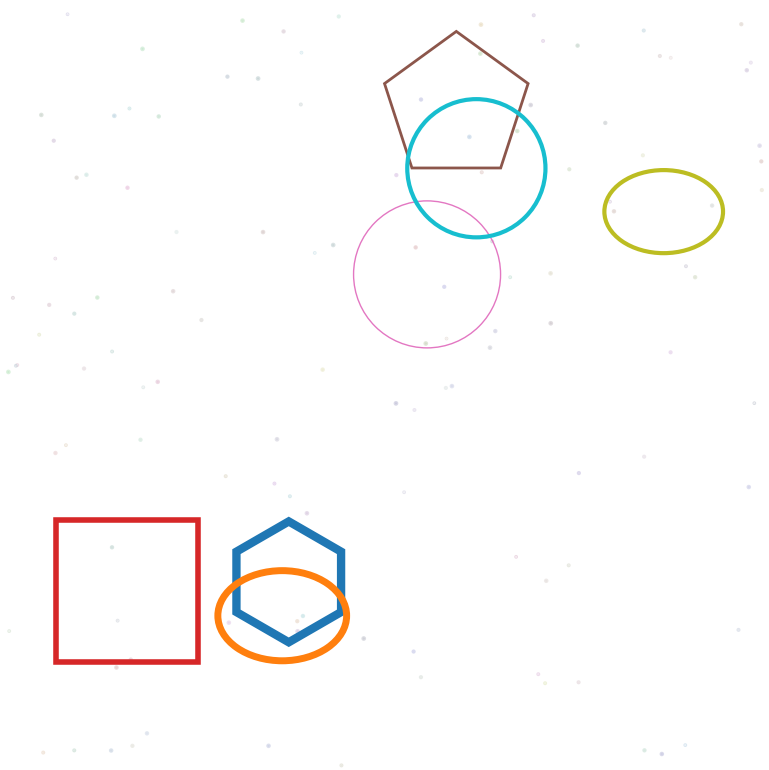[{"shape": "hexagon", "thickness": 3, "radius": 0.39, "center": [0.375, 0.244]}, {"shape": "oval", "thickness": 2.5, "radius": 0.42, "center": [0.367, 0.2]}, {"shape": "square", "thickness": 2, "radius": 0.46, "center": [0.165, 0.233]}, {"shape": "pentagon", "thickness": 1, "radius": 0.49, "center": [0.593, 0.861]}, {"shape": "circle", "thickness": 0.5, "radius": 0.48, "center": [0.555, 0.644]}, {"shape": "oval", "thickness": 1.5, "radius": 0.39, "center": [0.862, 0.725]}, {"shape": "circle", "thickness": 1.5, "radius": 0.45, "center": [0.619, 0.781]}]